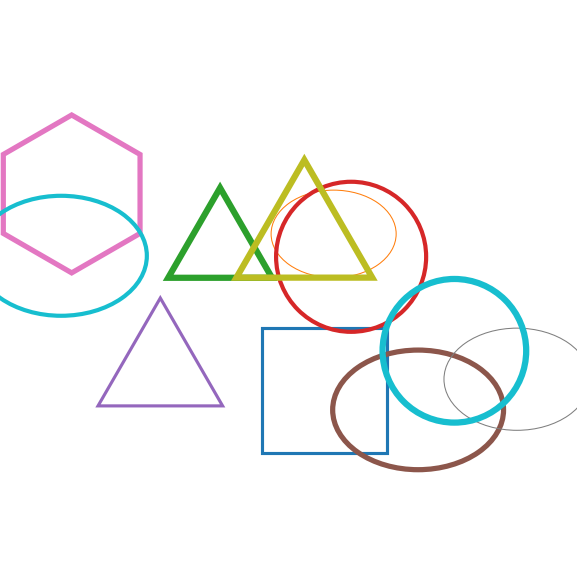[{"shape": "square", "thickness": 1.5, "radius": 0.54, "center": [0.562, 0.322]}, {"shape": "oval", "thickness": 0.5, "radius": 0.54, "center": [0.578, 0.594]}, {"shape": "triangle", "thickness": 3, "radius": 0.52, "center": [0.381, 0.57]}, {"shape": "circle", "thickness": 2, "radius": 0.65, "center": [0.608, 0.554]}, {"shape": "triangle", "thickness": 1.5, "radius": 0.62, "center": [0.278, 0.359]}, {"shape": "oval", "thickness": 2.5, "radius": 0.74, "center": [0.724, 0.289]}, {"shape": "hexagon", "thickness": 2.5, "radius": 0.68, "center": [0.124, 0.663]}, {"shape": "oval", "thickness": 0.5, "radius": 0.63, "center": [0.895, 0.342]}, {"shape": "triangle", "thickness": 3, "radius": 0.68, "center": [0.527, 0.586]}, {"shape": "oval", "thickness": 2, "radius": 0.74, "center": [0.106, 0.556]}, {"shape": "circle", "thickness": 3, "radius": 0.62, "center": [0.787, 0.392]}]